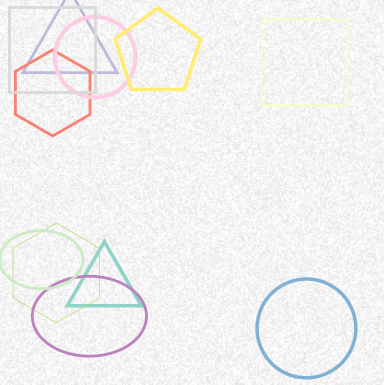[{"shape": "triangle", "thickness": 2.5, "radius": 0.56, "center": [0.271, 0.261]}, {"shape": "square", "thickness": 1, "radius": 0.56, "center": [0.789, 0.84]}, {"shape": "triangle", "thickness": 2, "radius": 0.71, "center": [0.182, 0.882]}, {"shape": "hexagon", "thickness": 2, "radius": 0.56, "center": [0.137, 0.759]}, {"shape": "circle", "thickness": 2.5, "radius": 0.64, "center": [0.796, 0.147]}, {"shape": "hexagon", "thickness": 0.5, "radius": 0.65, "center": [0.146, 0.291]}, {"shape": "circle", "thickness": 3, "radius": 0.52, "center": [0.247, 0.851]}, {"shape": "square", "thickness": 2, "radius": 0.55, "center": [0.135, 0.872]}, {"shape": "oval", "thickness": 2, "radius": 0.74, "center": [0.232, 0.179]}, {"shape": "oval", "thickness": 2, "radius": 0.54, "center": [0.107, 0.326]}, {"shape": "pentagon", "thickness": 2.5, "radius": 0.58, "center": [0.41, 0.862]}]